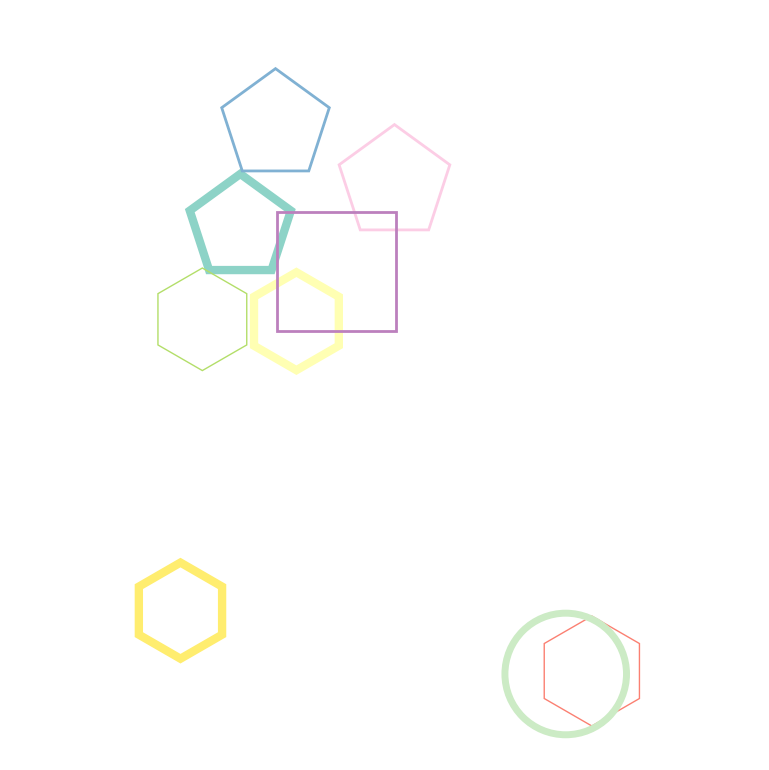[{"shape": "pentagon", "thickness": 3, "radius": 0.35, "center": [0.312, 0.705]}, {"shape": "hexagon", "thickness": 3, "radius": 0.32, "center": [0.385, 0.583]}, {"shape": "hexagon", "thickness": 0.5, "radius": 0.36, "center": [0.769, 0.129]}, {"shape": "pentagon", "thickness": 1, "radius": 0.37, "center": [0.358, 0.837]}, {"shape": "hexagon", "thickness": 0.5, "radius": 0.33, "center": [0.263, 0.585]}, {"shape": "pentagon", "thickness": 1, "radius": 0.38, "center": [0.512, 0.763]}, {"shape": "square", "thickness": 1, "radius": 0.39, "center": [0.437, 0.647]}, {"shape": "circle", "thickness": 2.5, "radius": 0.39, "center": [0.735, 0.125]}, {"shape": "hexagon", "thickness": 3, "radius": 0.31, "center": [0.234, 0.207]}]